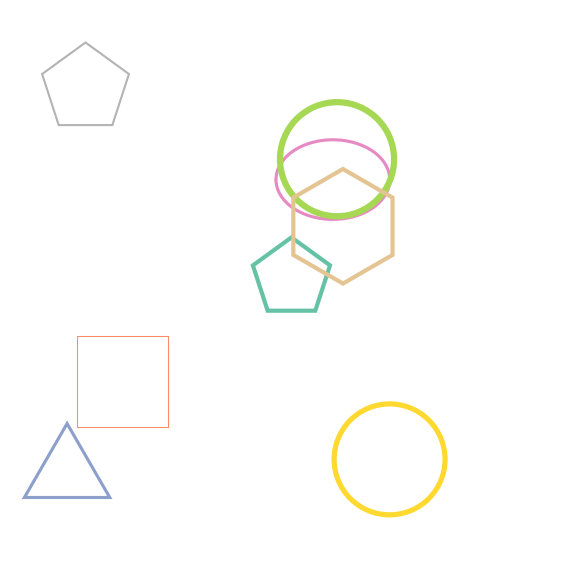[{"shape": "pentagon", "thickness": 2, "radius": 0.35, "center": [0.505, 0.518]}, {"shape": "square", "thickness": 0.5, "radius": 0.39, "center": [0.213, 0.339]}, {"shape": "triangle", "thickness": 1.5, "radius": 0.43, "center": [0.116, 0.18]}, {"shape": "oval", "thickness": 1.5, "radius": 0.49, "center": [0.576, 0.688]}, {"shape": "circle", "thickness": 3, "radius": 0.49, "center": [0.584, 0.723]}, {"shape": "circle", "thickness": 2.5, "radius": 0.48, "center": [0.675, 0.204]}, {"shape": "hexagon", "thickness": 2, "radius": 0.5, "center": [0.594, 0.607]}, {"shape": "pentagon", "thickness": 1, "radius": 0.4, "center": [0.148, 0.846]}]